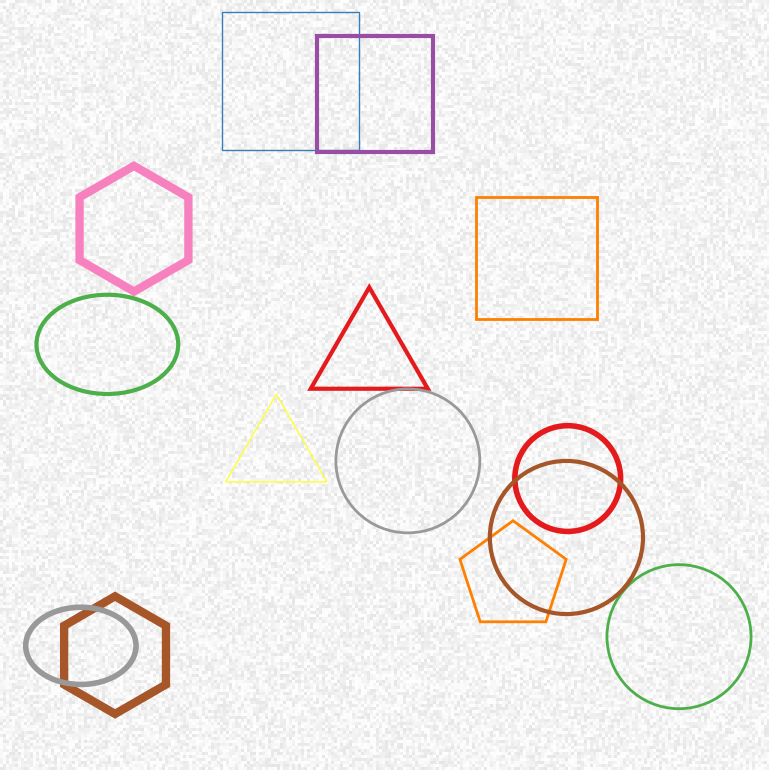[{"shape": "triangle", "thickness": 1.5, "radius": 0.44, "center": [0.48, 0.539]}, {"shape": "circle", "thickness": 2, "radius": 0.34, "center": [0.737, 0.378]}, {"shape": "square", "thickness": 0.5, "radius": 0.45, "center": [0.377, 0.895]}, {"shape": "circle", "thickness": 1, "radius": 0.47, "center": [0.882, 0.173]}, {"shape": "oval", "thickness": 1.5, "radius": 0.46, "center": [0.139, 0.553]}, {"shape": "square", "thickness": 1.5, "radius": 0.38, "center": [0.487, 0.878]}, {"shape": "square", "thickness": 1, "radius": 0.39, "center": [0.697, 0.665]}, {"shape": "pentagon", "thickness": 1, "radius": 0.36, "center": [0.666, 0.251]}, {"shape": "triangle", "thickness": 0.5, "radius": 0.38, "center": [0.359, 0.412]}, {"shape": "hexagon", "thickness": 3, "radius": 0.38, "center": [0.149, 0.149]}, {"shape": "circle", "thickness": 1.5, "radius": 0.5, "center": [0.736, 0.302]}, {"shape": "hexagon", "thickness": 3, "radius": 0.41, "center": [0.174, 0.703]}, {"shape": "oval", "thickness": 2, "radius": 0.36, "center": [0.105, 0.161]}, {"shape": "circle", "thickness": 1, "radius": 0.47, "center": [0.53, 0.401]}]